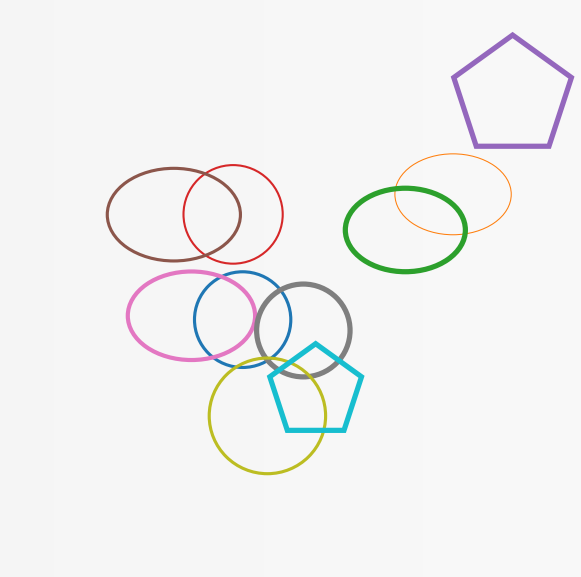[{"shape": "circle", "thickness": 1.5, "radius": 0.41, "center": [0.417, 0.446]}, {"shape": "oval", "thickness": 0.5, "radius": 0.5, "center": [0.779, 0.663]}, {"shape": "oval", "thickness": 2.5, "radius": 0.52, "center": [0.697, 0.601]}, {"shape": "circle", "thickness": 1, "radius": 0.43, "center": [0.401, 0.628]}, {"shape": "pentagon", "thickness": 2.5, "radius": 0.53, "center": [0.882, 0.832]}, {"shape": "oval", "thickness": 1.5, "radius": 0.57, "center": [0.299, 0.627]}, {"shape": "oval", "thickness": 2, "radius": 0.55, "center": [0.329, 0.452]}, {"shape": "circle", "thickness": 2.5, "radius": 0.4, "center": [0.522, 0.427]}, {"shape": "circle", "thickness": 1.5, "radius": 0.5, "center": [0.46, 0.279]}, {"shape": "pentagon", "thickness": 2.5, "radius": 0.41, "center": [0.543, 0.321]}]